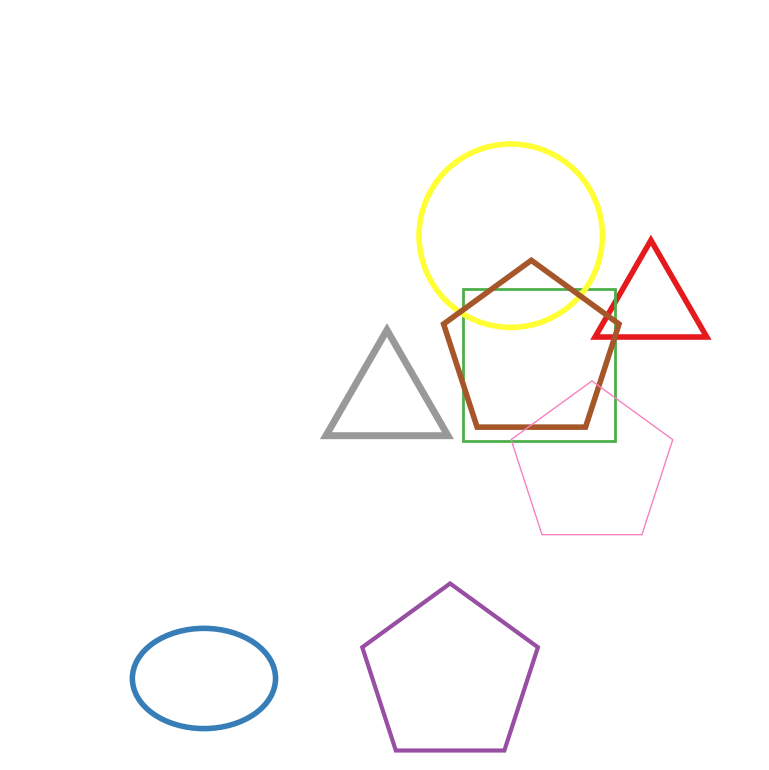[{"shape": "triangle", "thickness": 2, "radius": 0.42, "center": [0.845, 0.604]}, {"shape": "oval", "thickness": 2, "radius": 0.46, "center": [0.265, 0.119]}, {"shape": "square", "thickness": 1, "radius": 0.49, "center": [0.701, 0.526]}, {"shape": "pentagon", "thickness": 1.5, "radius": 0.6, "center": [0.585, 0.122]}, {"shape": "circle", "thickness": 2, "radius": 0.6, "center": [0.663, 0.694]}, {"shape": "pentagon", "thickness": 2, "radius": 0.6, "center": [0.69, 0.542]}, {"shape": "pentagon", "thickness": 0.5, "radius": 0.55, "center": [0.769, 0.395]}, {"shape": "triangle", "thickness": 2.5, "radius": 0.46, "center": [0.503, 0.48]}]